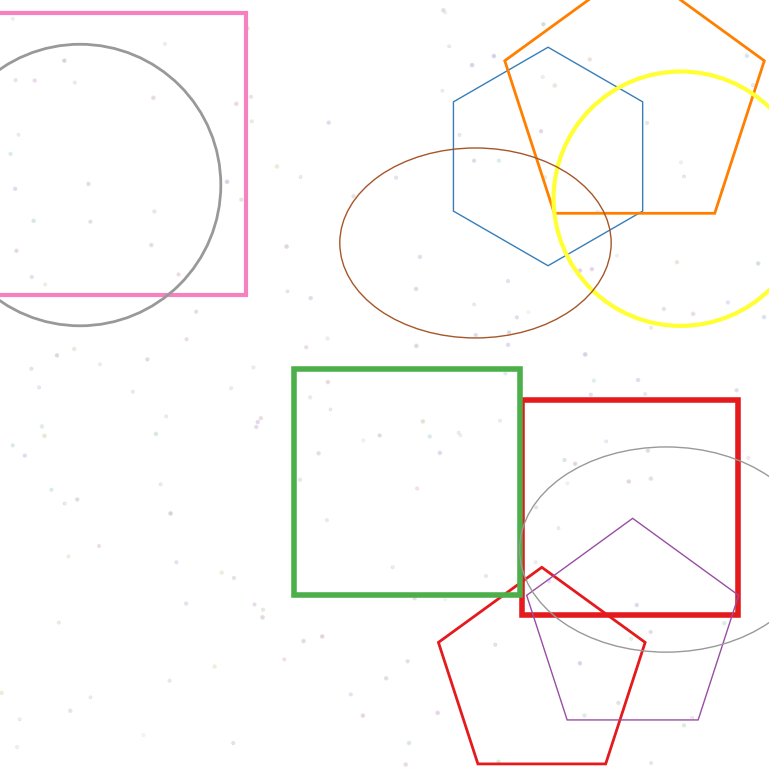[{"shape": "square", "thickness": 2, "radius": 0.7, "center": [0.818, 0.341]}, {"shape": "pentagon", "thickness": 1, "radius": 0.71, "center": [0.704, 0.122]}, {"shape": "hexagon", "thickness": 0.5, "radius": 0.71, "center": [0.712, 0.797]}, {"shape": "square", "thickness": 2, "radius": 0.73, "center": [0.528, 0.374]}, {"shape": "pentagon", "thickness": 0.5, "radius": 0.72, "center": [0.822, 0.182]}, {"shape": "pentagon", "thickness": 1, "radius": 0.89, "center": [0.824, 0.866]}, {"shape": "circle", "thickness": 1.5, "radius": 0.83, "center": [0.884, 0.742]}, {"shape": "oval", "thickness": 0.5, "radius": 0.88, "center": [0.618, 0.684]}, {"shape": "square", "thickness": 1.5, "radius": 0.91, "center": [0.137, 0.8]}, {"shape": "oval", "thickness": 0.5, "radius": 0.95, "center": [0.865, 0.286]}, {"shape": "circle", "thickness": 1, "radius": 0.91, "center": [0.104, 0.76]}]